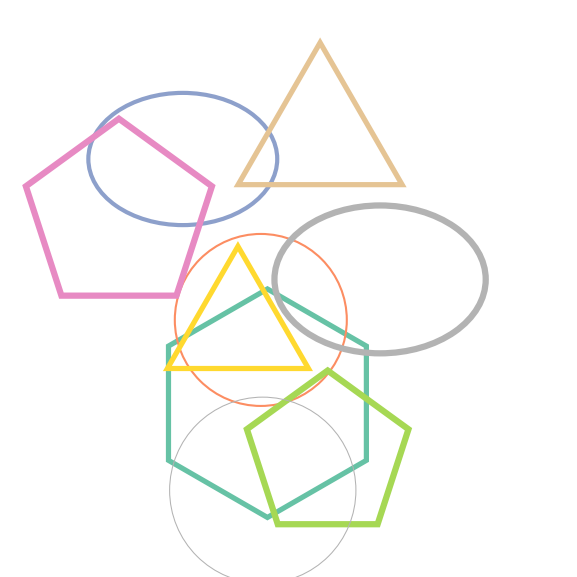[{"shape": "hexagon", "thickness": 2.5, "radius": 0.99, "center": [0.463, 0.301]}, {"shape": "circle", "thickness": 1, "radius": 0.74, "center": [0.452, 0.445]}, {"shape": "oval", "thickness": 2, "radius": 0.82, "center": [0.317, 0.724]}, {"shape": "pentagon", "thickness": 3, "radius": 0.85, "center": [0.206, 0.624]}, {"shape": "pentagon", "thickness": 3, "radius": 0.74, "center": [0.567, 0.21]}, {"shape": "triangle", "thickness": 2.5, "radius": 0.71, "center": [0.412, 0.432]}, {"shape": "triangle", "thickness": 2.5, "radius": 0.82, "center": [0.554, 0.761]}, {"shape": "circle", "thickness": 0.5, "radius": 0.81, "center": [0.455, 0.15]}, {"shape": "oval", "thickness": 3, "radius": 0.91, "center": [0.658, 0.515]}]